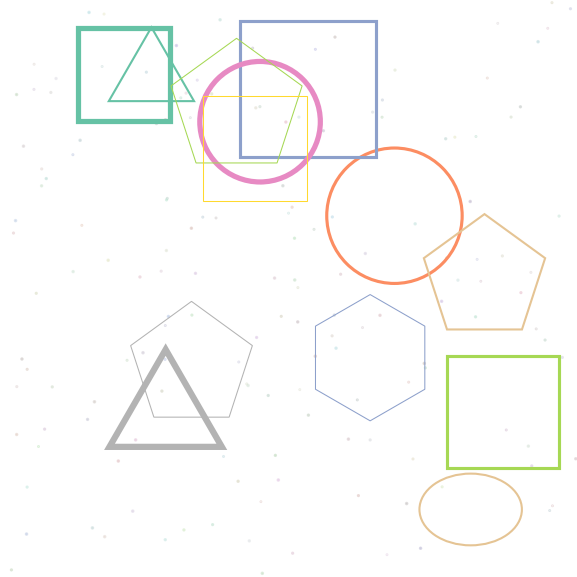[{"shape": "triangle", "thickness": 1, "radius": 0.43, "center": [0.262, 0.867]}, {"shape": "square", "thickness": 2.5, "radius": 0.4, "center": [0.215, 0.87]}, {"shape": "circle", "thickness": 1.5, "radius": 0.59, "center": [0.683, 0.626]}, {"shape": "hexagon", "thickness": 0.5, "radius": 0.55, "center": [0.641, 0.38]}, {"shape": "square", "thickness": 1.5, "radius": 0.59, "center": [0.533, 0.845]}, {"shape": "circle", "thickness": 2.5, "radius": 0.52, "center": [0.45, 0.788]}, {"shape": "square", "thickness": 1.5, "radius": 0.49, "center": [0.871, 0.285]}, {"shape": "pentagon", "thickness": 0.5, "radius": 0.6, "center": [0.41, 0.813]}, {"shape": "square", "thickness": 0.5, "radius": 0.45, "center": [0.442, 0.742]}, {"shape": "oval", "thickness": 1, "radius": 0.44, "center": [0.815, 0.117]}, {"shape": "pentagon", "thickness": 1, "radius": 0.55, "center": [0.839, 0.518]}, {"shape": "triangle", "thickness": 3, "radius": 0.56, "center": [0.287, 0.282]}, {"shape": "pentagon", "thickness": 0.5, "radius": 0.55, "center": [0.332, 0.366]}]